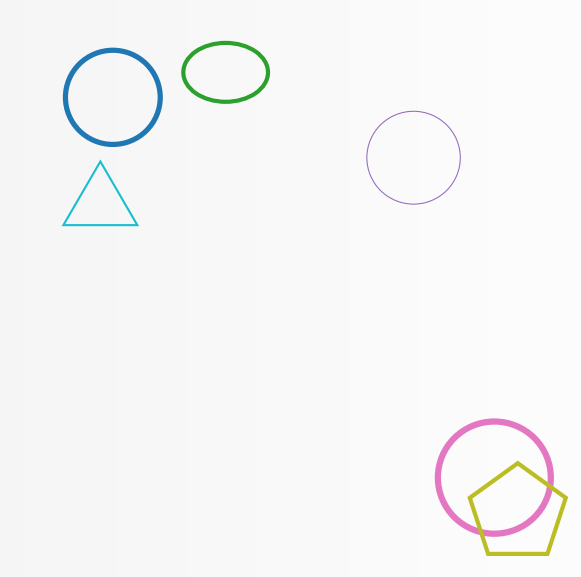[{"shape": "circle", "thickness": 2.5, "radius": 0.41, "center": [0.194, 0.831]}, {"shape": "oval", "thickness": 2, "radius": 0.36, "center": [0.388, 0.874]}, {"shape": "circle", "thickness": 0.5, "radius": 0.4, "center": [0.712, 0.726]}, {"shape": "circle", "thickness": 3, "radius": 0.49, "center": [0.85, 0.172]}, {"shape": "pentagon", "thickness": 2, "radius": 0.43, "center": [0.891, 0.11]}, {"shape": "triangle", "thickness": 1, "radius": 0.37, "center": [0.173, 0.646]}]